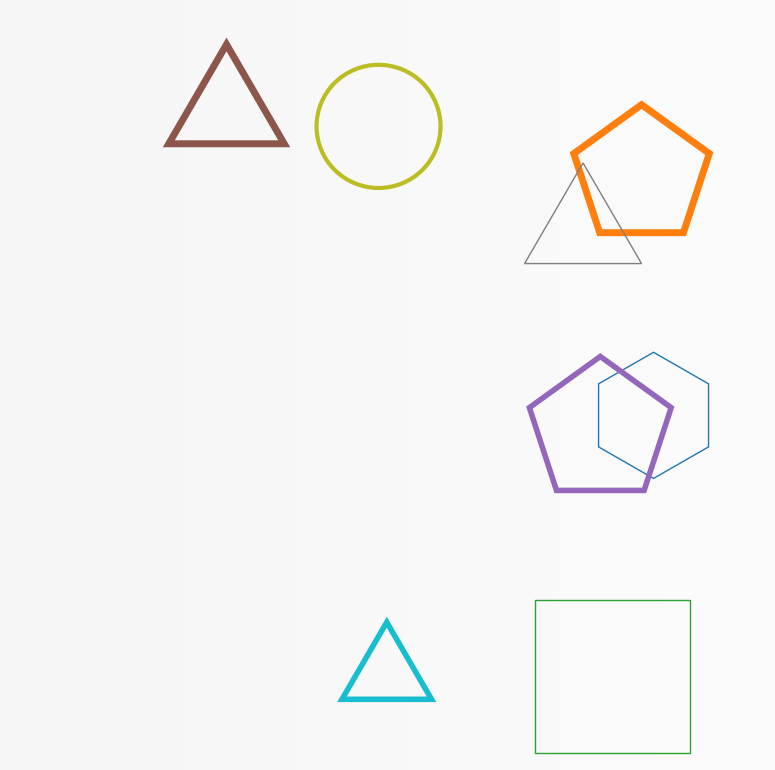[{"shape": "hexagon", "thickness": 0.5, "radius": 0.41, "center": [0.843, 0.461]}, {"shape": "pentagon", "thickness": 2.5, "radius": 0.46, "center": [0.828, 0.772]}, {"shape": "square", "thickness": 0.5, "radius": 0.5, "center": [0.79, 0.121]}, {"shape": "pentagon", "thickness": 2, "radius": 0.48, "center": [0.775, 0.441]}, {"shape": "triangle", "thickness": 2.5, "radius": 0.43, "center": [0.292, 0.856]}, {"shape": "triangle", "thickness": 0.5, "radius": 0.44, "center": [0.752, 0.701]}, {"shape": "circle", "thickness": 1.5, "radius": 0.4, "center": [0.488, 0.836]}, {"shape": "triangle", "thickness": 2, "radius": 0.33, "center": [0.499, 0.125]}]